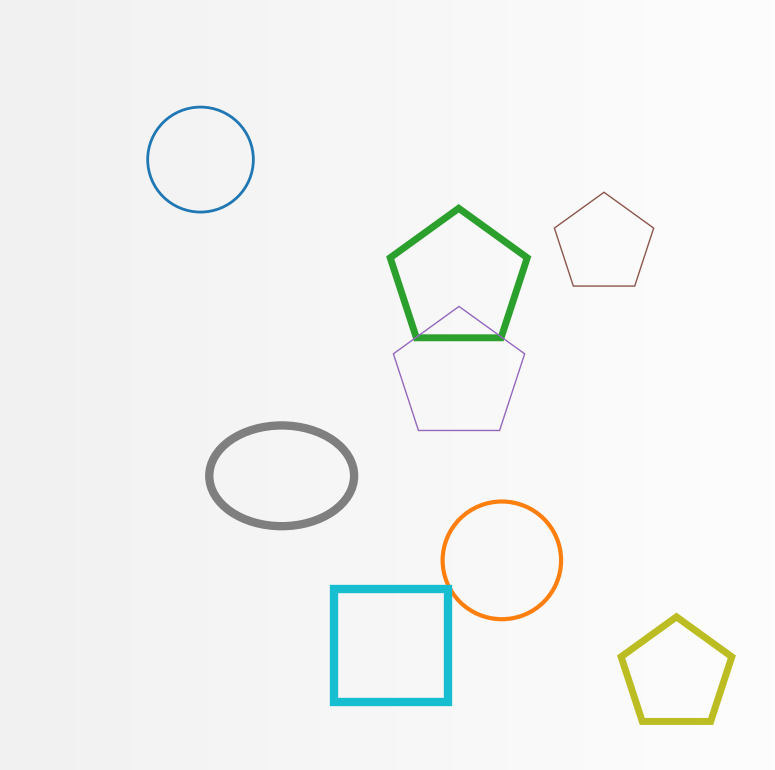[{"shape": "circle", "thickness": 1, "radius": 0.34, "center": [0.259, 0.793]}, {"shape": "circle", "thickness": 1.5, "radius": 0.38, "center": [0.648, 0.272]}, {"shape": "pentagon", "thickness": 2.5, "radius": 0.46, "center": [0.592, 0.637]}, {"shape": "pentagon", "thickness": 0.5, "radius": 0.45, "center": [0.592, 0.513]}, {"shape": "pentagon", "thickness": 0.5, "radius": 0.34, "center": [0.779, 0.683]}, {"shape": "oval", "thickness": 3, "radius": 0.47, "center": [0.363, 0.382]}, {"shape": "pentagon", "thickness": 2.5, "radius": 0.38, "center": [0.873, 0.124]}, {"shape": "square", "thickness": 3, "radius": 0.37, "center": [0.504, 0.162]}]